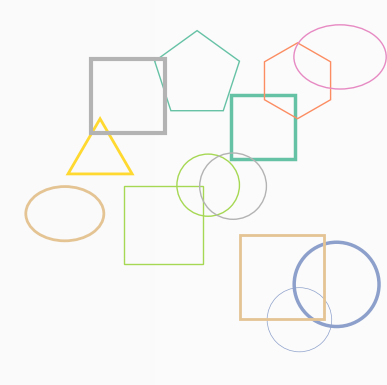[{"shape": "pentagon", "thickness": 1, "radius": 0.57, "center": [0.509, 0.805]}, {"shape": "square", "thickness": 2.5, "radius": 0.41, "center": [0.679, 0.669]}, {"shape": "hexagon", "thickness": 1, "radius": 0.49, "center": [0.768, 0.79]}, {"shape": "circle", "thickness": 0.5, "radius": 0.42, "center": [0.773, 0.17]}, {"shape": "circle", "thickness": 2.5, "radius": 0.55, "center": [0.869, 0.261]}, {"shape": "oval", "thickness": 1, "radius": 0.6, "center": [0.878, 0.852]}, {"shape": "circle", "thickness": 1, "radius": 0.4, "center": [0.537, 0.519]}, {"shape": "square", "thickness": 1, "radius": 0.51, "center": [0.421, 0.416]}, {"shape": "triangle", "thickness": 2, "radius": 0.48, "center": [0.258, 0.596]}, {"shape": "square", "thickness": 2, "radius": 0.54, "center": [0.729, 0.28]}, {"shape": "oval", "thickness": 2, "radius": 0.5, "center": [0.167, 0.445]}, {"shape": "square", "thickness": 3, "radius": 0.48, "center": [0.331, 0.751]}, {"shape": "circle", "thickness": 1, "radius": 0.43, "center": [0.601, 0.516]}]